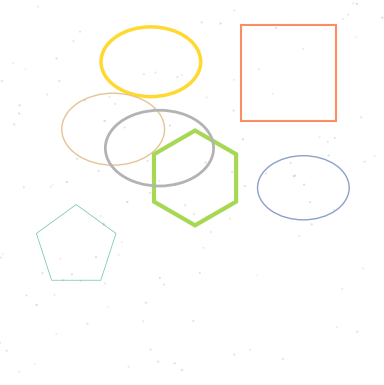[{"shape": "pentagon", "thickness": 0.5, "radius": 0.54, "center": [0.198, 0.36]}, {"shape": "square", "thickness": 1.5, "radius": 0.62, "center": [0.75, 0.81]}, {"shape": "oval", "thickness": 1, "radius": 0.59, "center": [0.788, 0.512]}, {"shape": "hexagon", "thickness": 3, "radius": 0.62, "center": [0.507, 0.538]}, {"shape": "oval", "thickness": 2.5, "radius": 0.65, "center": [0.392, 0.84]}, {"shape": "oval", "thickness": 1, "radius": 0.67, "center": [0.294, 0.664]}, {"shape": "oval", "thickness": 2, "radius": 0.7, "center": [0.414, 0.615]}]